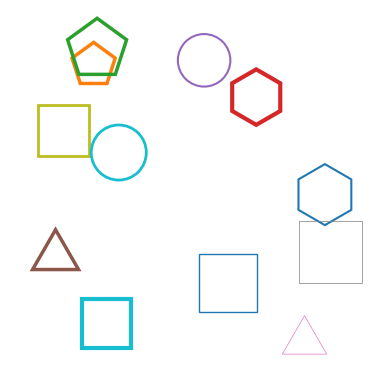[{"shape": "square", "thickness": 1, "radius": 0.38, "center": [0.593, 0.265]}, {"shape": "hexagon", "thickness": 1.5, "radius": 0.4, "center": [0.844, 0.494]}, {"shape": "pentagon", "thickness": 2.5, "radius": 0.29, "center": [0.243, 0.831]}, {"shape": "pentagon", "thickness": 2.5, "radius": 0.4, "center": [0.252, 0.872]}, {"shape": "hexagon", "thickness": 3, "radius": 0.36, "center": [0.666, 0.748]}, {"shape": "circle", "thickness": 1.5, "radius": 0.34, "center": [0.53, 0.843]}, {"shape": "triangle", "thickness": 2.5, "radius": 0.34, "center": [0.144, 0.334]}, {"shape": "triangle", "thickness": 0.5, "radius": 0.33, "center": [0.791, 0.114]}, {"shape": "square", "thickness": 0.5, "radius": 0.41, "center": [0.859, 0.346]}, {"shape": "square", "thickness": 2, "radius": 0.33, "center": [0.165, 0.661]}, {"shape": "square", "thickness": 3, "radius": 0.32, "center": [0.276, 0.161]}, {"shape": "circle", "thickness": 2, "radius": 0.36, "center": [0.308, 0.604]}]